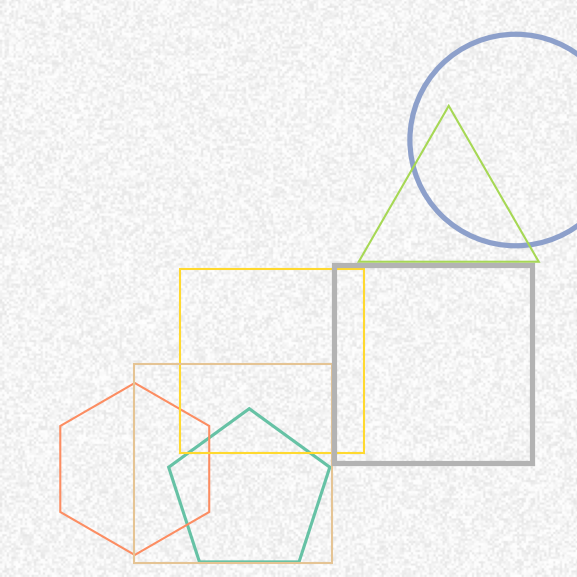[{"shape": "pentagon", "thickness": 1.5, "radius": 0.73, "center": [0.432, 0.145]}, {"shape": "hexagon", "thickness": 1, "radius": 0.74, "center": [0.233, 0.187]}, {"shape": "circle", "thickness": 2.5, "radius": 0.92, "center": [0.893, 0.757]}, {"shape": "triangle", "thickness": 1, "radius": 0.9, "center": [0.777, 0.636]}, {"shape": "square", "thickness": 1, "radius": 0.79, "center": [0.471, 0.374]}, {"shape": "square", "thickness": 1, "radius": 0.86, "center": [0.403, 0.197]}, {"shape": "square", "thickness": 2.5, "radius": 0.86, "center": [0.75, 0.369]}]